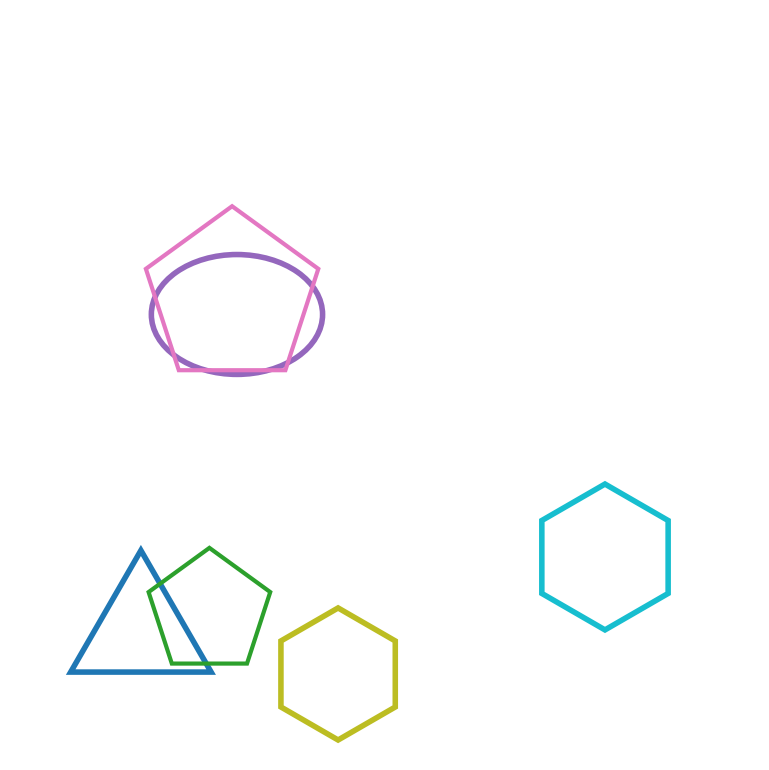[{"shape": "triangle", "thickness": 2, "radius": 0.53, "center": [0.183, 0.18]}, {"shape": "pentagon", "thickness": 1.5, "radius": 0.42, "center": [0.272, 0.205]}, {"shape": "oval", "thickness": 2, "radius": 0.56, "center": [0.308, 0.592]}, {"shape": "pentagon", "thickness": 1.5, "radius": 0.59, "center": [0.301, 0.614]}, {"shape": "hexagon", "thickness": 2, "radius": 0.43, "center": [0.439, 0.125]}, {"shape": "hexagon", "thickness": 2, "radius": 0.47, "center": [0.786, 0.277]}]